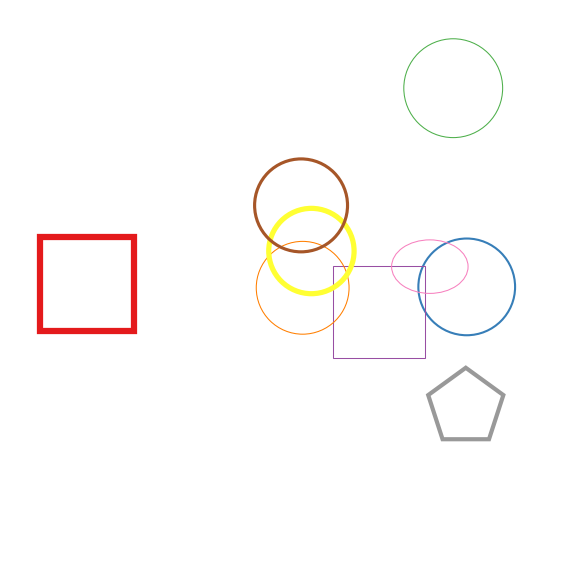[{"shape": "square", "thickness": 3, "radius": 0.41, "center": [0.151, 0.507]}, {"shape": "circle", "thickness": 1, "radius": 0.42, "center": [0.808, 0.502]}, {"shape": "circle", "thickness": 0.5, "radius": 0.43, "center": [0.785, 0.846]}, {"shape": "square", "thickness": 0.5, "radius": 0.4, "center": [0.657, 0.459]}, {"shape": "circle", "thickness": 0.5, "radius": 0.4, "center": [0.524, 0.501]}, {"shape": "circle", "thickness": 2.5, "radius": 0.37, "center": [0.539, 0.564]}, {"shape": "circle", "thickness": 1.5, "radius": 0.4, "center": [0.521, 0.644]}, {"shape": "oval", "thickness": 0.5, "radius": 0.33, "center": [0.744, 0.537]}, {"shape": "pentagon", "thickness": 2, "radius": 0.34, "center": [0.807, 0.294]}]